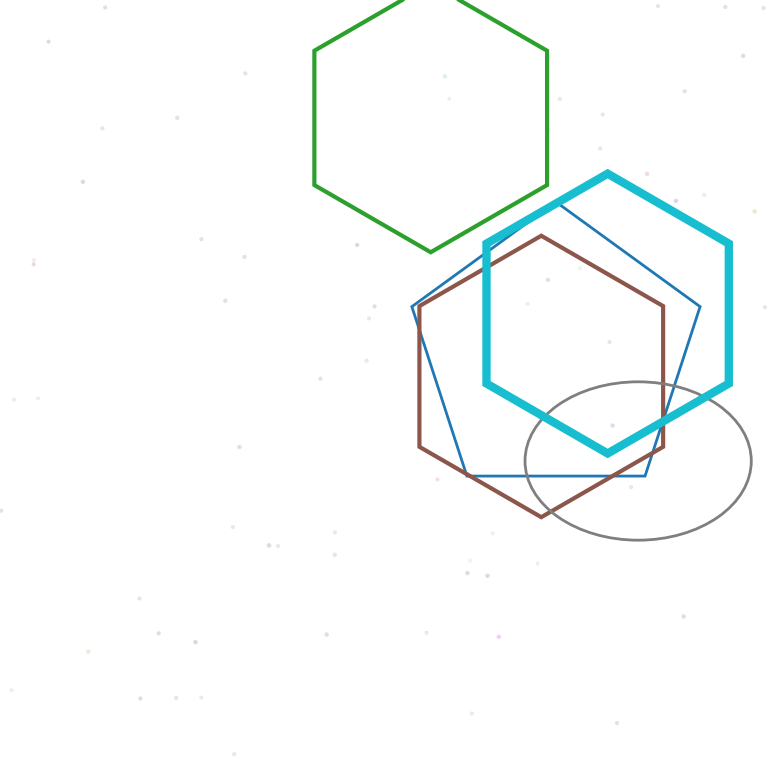[{"shape": "pentagon", "thickness": 1, "radius": 0.98, "center": [0.722, 0.541]}, {"shape": "hexagon", "thickness": 1.5, "radius": 0.87, "center": [0.559, 0.847]}, {"shape": "hexagon", "thickness": 1.5, "radius": 0.91, "center": [0.703, 0.511]}, {"shape": "oval", "thickness": 1, "radius": 0.73, "center": [0.829, 0.401]}, {"shape": "hexagon", "thickness": 3, "radius": 0.91, "center": [0.789, 0.593]}]